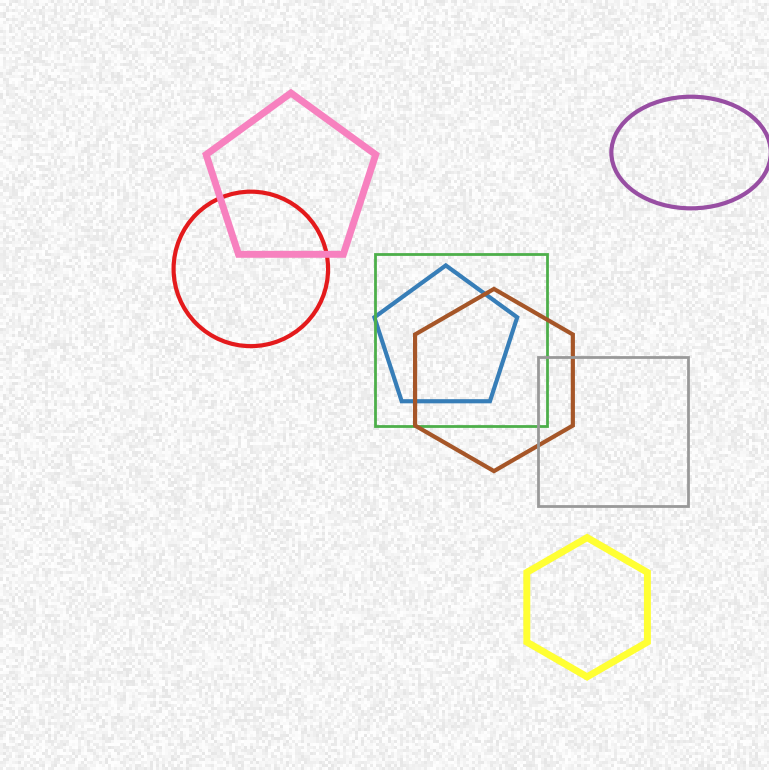[{"shape": "circle", "thickness": 1.5, "radius": 0.5, "center": [0.326, 0.651]}, {"shape": "pentagon", "thickness": 1.5, "radius": 0.49, "center": [0.579, 0.558]}, {"shape": "square", "thickness": 1, "radius": 0.56, "center": [0.599, 0.559]}, {"shape": "oval", "thickness": 1.5, "radius": 0.52, "center": [0.898, 0.802]}, {"shape": "hexagon", "thickness": 2.5, "radius": 0.45, "center": [0.762, 0.211]}, {"shape": "hexagon", "thickness": 1.5, "radius": 0.59, "center": [0.642, 0.506]}, {"shape": "pentagon", "thickness": 2.5, "radius": 0.58, "center": [0.378, 0.763]}, {"shape": "square", "thickness": 1, "radius": 0.49, "center": [0.796, 0.44]}]